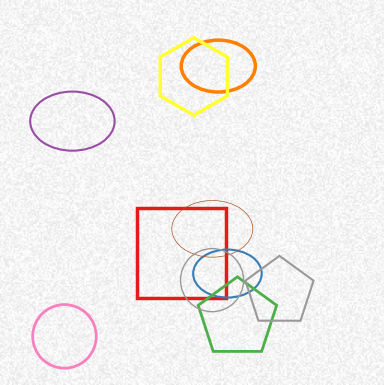[{"shape": "square", "thickness": 2.5, "radius": 0.58, "center": [0.471, 0.343]}, {"shape": "oval", "thickness": 1.5, "radius": 0.45, "center": [0.591, 0.289]}, {"shape": "pentagon", "thickness": 2, "radius": 0.54, "center": [0.617, 0.174]}, {"shape": "oval", "thickness": 1.5, "radius": 0.55, "center": [0.188, 0.685]}, {"shape": "oval", "thickness": 2.5, "radius": 0.48, "center": [0.567, 0.828]}, {"shape": "hexagon", "thickness": 2.5, "radius": 0.5, "center": [0.503, 0.801]}, {"shape": "oval", "thickness": 0.5, "radius": 0.53, "center": [0.551, 0.406]}, {"shape": "circle", "thickness": 2, "radius": 0.41, "center": [0.167, 0.126]}, {"shape": "pentagon", "thickness": 1.5, "radius": 0.47, "center": [0.726, 0.242]}, {"shape": "circle", "thickness": 1, "radius": 0.41, "center": [0.551, 0.272]}]